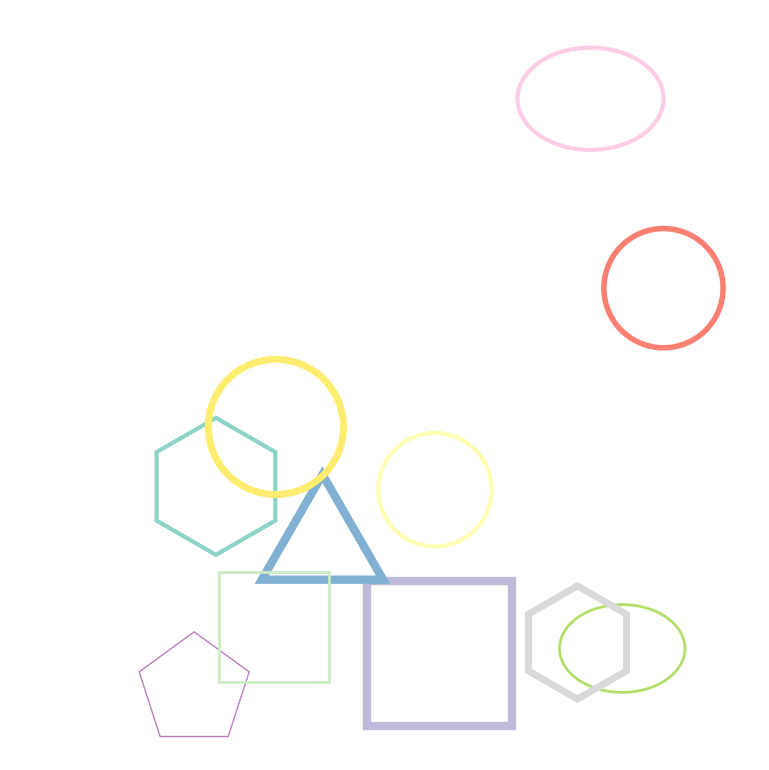[{"shape": "hexagon", "thickness": 1.5, "radius": 0.44, "center": [0.28, 0.368]}, {"shape": "circle", "thickness": 1.5, "radius": 0.37, "center": [0.565, 0.364]}, {"shape": "square", "thickness": 3, "radius": 0.47, "center": [0.571, 0.151]}, {"shape": "circle", "thickness": 2, "radius": 0.39, "center": [0.862, 0.626]}, {"shape": "triangle", "thickness": 3, "radius": 0.45, "center": [0.419, 0.293]}, {"shape": "oval", "thickness": 1, "radius": 0.41, "center": [0.808, 0.158]}, {"shape": "oval", "thickness": 1.5, "radius": 0.47, "center": [0.767, 0.872]}, {"shape": "hexagon", "thickness": 2.5, "radius": 0.37, "center": [0.75, 0.166]}, {"shape": "pentagon", "thickness": 0.5, "radius": 0.38, "center": [0.252, 0.104]}, {"shape": "square", "thickness": 1, "radius": 0.36, "center": [0.356, 0.186]}, {"shape": "circle", "thickness": 2.5, "radius": 0.44, "center": [0.358, 0.446]}]